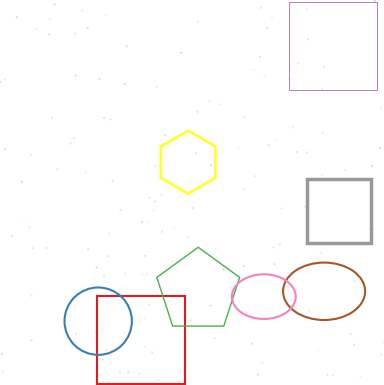[{"shape": "square", "thickness": 1.5, "radius": 0.57, "center": [0.367, 0.116]}, {"shape": "circle", "thickness": 1.5, "radius": 0.44, "center": [0.255, 0.166]}, {"shape": "pentagon", "thickness": 1, "radius": 0.57, "center": [0.515, 0.245]}, {"shape": "square", "thickness": 0.5, "radius": 0.57, "center": [0.866, 0.881]}, {"shape": "hexagon", "thickness": 2, "radius": 0.41, "center": [0.489, 0.579]}, {"shape": "oval", "thickness": 1.5, "radius": 0.53, "center": [0.842, 0.243]}, {"shape": "oval", "thickness": 1.5, "radius": 0.41, "center": [0.685, 0.23]}, {"shape": "square", "thickness": 2.5, "radius": 0.42, "center": [0.882, 0.451]}]